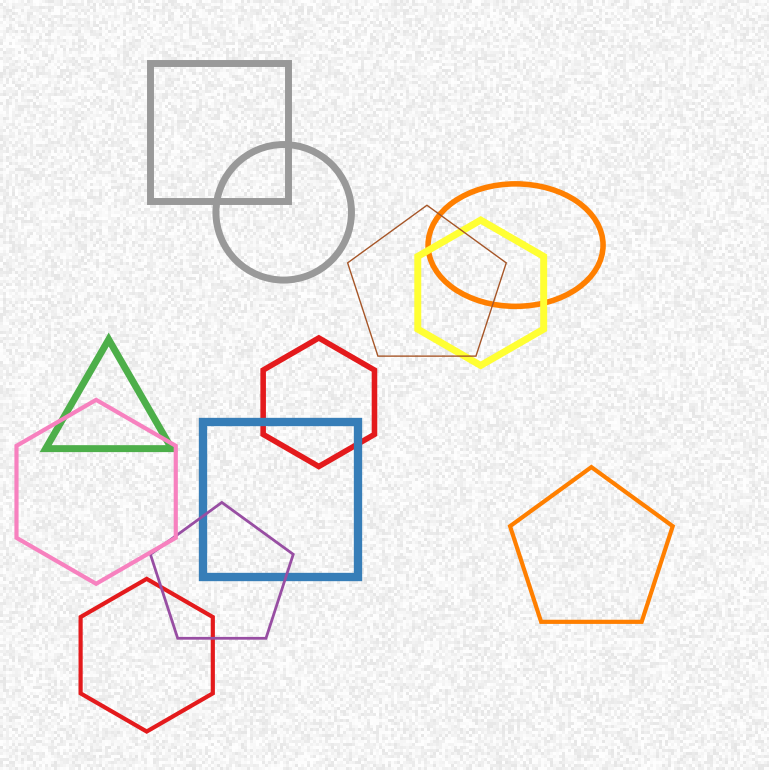[{"shape": "hexagon", "thickness": 1.5, "radius": 0.5, "center": [0.191, 0.149]}, {"shape": "hexagon", "thickness": 2, "radius": 0.42, "center": [0.414, 0.478]}, {"shape": "square", "thickness": 3, "radius": 0.5, "center": [0.364, 0.352]}, {"shape": "triangle", "thickness": 2.5, "radius": 0.47, "center": [0.141, 0.465]}, {"shape": "pentagon", "thickness": 1, "radius": 0.49, "center": [0.288, 0.25]}, {"shape": "pentagon", "thickness": 1.5, "radius": 0.56, "center": [0.768, 0.282]}, {"shape": "oval", "thickness": 2, "radius": 0.57, "center": [0.67, 0.682]}, {"shape": "hexagon", "thickness": 2.5, "radius": 0.47, "center": [0.624, 0.62]}, {"shape": "pentagon", "thickness": 0.5, "radius": 0.54, "center": [0.554, 0.625]}, {"shape": "hexagon", "thickness": 1.5, "radius": 0.6, "center": [0.125, 0.361]}, {"shape": "square", "thickness": 2.5, "radius": 0.45, "center": [0.284, 0.829]}, {"shape": "circle", "thickness": 2.5, "radius": 0.44, "center": [0.368, 0.724]}]